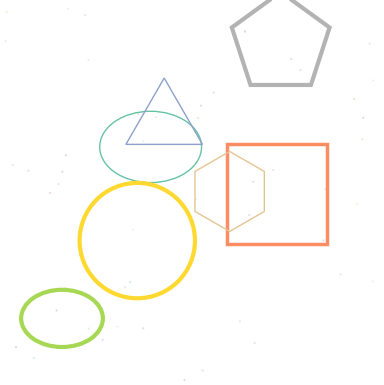[{"shape": "oval", "thickness": 1, "radius": 0.66, "center": [0.391, 0.618]}, {"shape": "square", "thickness": 2.5, "radius": 0.65, "center": [0.72, 0.497]}, {"shape": "triangle", "thickness": 1, "radius": 0.57, "center": [0.426, 0.682]}, {"shape": "oval", "thickness": 3, "radius": 0.53, "center": [0.161, 0.173]}, {"shape": "circle", "thickness": 3, "radius": 0.75, "center": [0.357, 0.375]}, {"shape": "hexagon", "thickness": 1, "radius": 0.52, "center": [0.597, 0.503]}, {"shape": "pentagon", "thickness": 3, "radius": 0.67, "center": [0.729, 0.887]}]